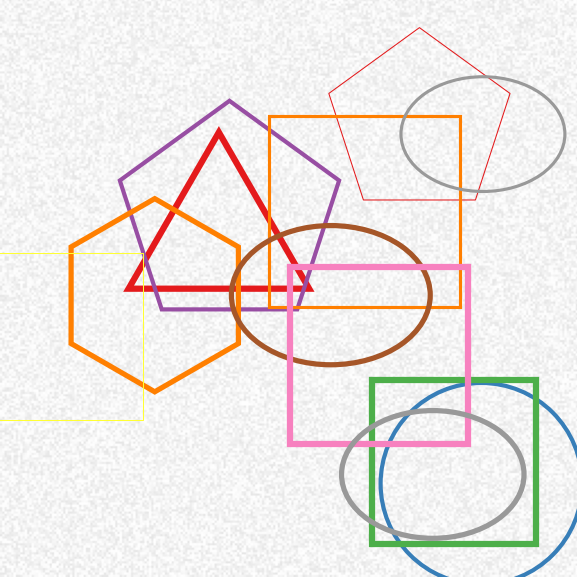[{"shape": "triangle", "thickness": 3, "radius": 0.9, "center": [0.379, 0.589]}, {"shape": "pentagon", "thickness": 0.5, "radius": 0.82, "center": [0.726, 0.786]}, {"shape": "circle", "thickness": 2, "radius": 0.87, "center": [0.834, 0.162]}, {"shape": "square", "thickness": 3, "radius": 0.71, "center": [0.786, 0.199]}, {"shape": "pentagon", "thickness": 2, "radius": 1.0, "center": [0.397, 0.625]}, {"shape": "square", "thickness": 1.5, "radius": 0.83, "center": [0.631, 0.633]}, {"shape": "hexagon", "thickness": 2.5, "radius": 0.84, "center": [0.268, 0.488]}, {"shape": "square", "thickness": 0.5, "radius": 0.72, "center": [0.103, 0.417]}, {"shape": "oval", "thickness": 2.5, "radius": 0.86, "center": [0.573, 0.488]}, {"shape": "square", "thickness": 3, "radius": 0.77, "center": [0.656, 0.384]}, {"shape": "oval", "thickness": 1.5, "radius": 0.71, "center": [0.836, 0.767]}, {"shape": "oval", "thickness": 2.5, "radius": 0.79, "center": [0.749, 0.178]}]